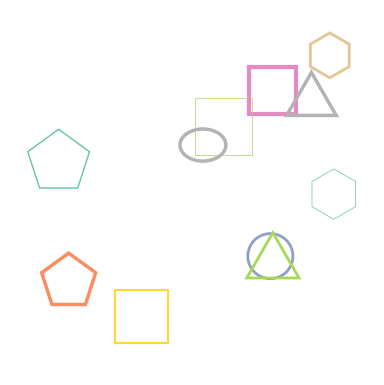[{"shape": "hexagon", "thickness": 0.5, "radius": 0.33, "center": [0.867, 0.496]}, {"shape": "pentagon", "thickness": 1, "radius": 0.42, "center": [0.152, 0.58]}, {"shape": "pentagon", "thickness": 2.5, "radius": 0.37, "center": [0.178, 0.269]}, {"shape": "circle", "thickness": 2, "radius": 0.29, "center": [0.702, 0.335]}, {"shape": "square", "thickness": 3, "radius": 0.31, "center": [0.708, 0.765]}, {"shape": "triangle", "thickness": 2, "radius": 0.39, "center": [0.709, 0.317]}, {"shape": "square", "thickness": 0.5, "radius": 0.37, "center": [0.58, 0.671]}, {"shape": "square", "thickness": 1.5, "radius": 0.35, "center": [0.367, 0.177]}, {"shape": "hexagon", "thickness": 2, "radius": 0.29, "center": [0.857, 0.856]}, {"shape": "oval", "thickness": 2.5, "radius": 0.3, "center": [0.527, 0.623]}, {"shape": "triangle", "thickness": 2.5, "radius": 0.37, "center": [0.809, 0.737]}]